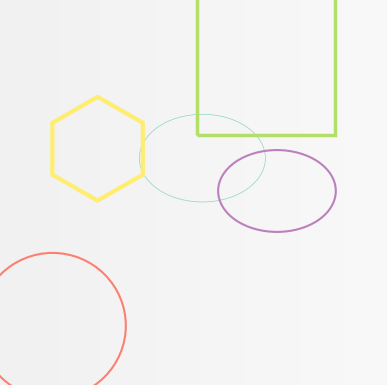[{"shape": "oval", "thickness": 0.5, "radius": 0.81, "center": [0.522, 0.589]}, {"shape": "circle", "thickness": 1.5, "radius": 0.94, "center": [0.136, 0.154]}, {"shape": "square", "thickness": 2.5, "radius": 0.89, "center": [0.687, 0.827]}, {"shape": "oval", "thickness": 1.5, "radius": 0.76, "center": [0.715, 0.504]}, {"shape": "hexagon", "thickness": 3, "radius": 0.67, "center": [0.252, 0.614]}]